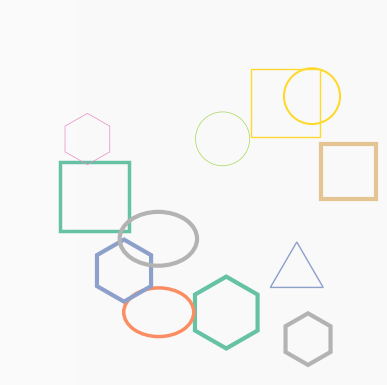[{"shape": "square", "thickness": 2.5, "radius": 0.45, "center": [0.245, 0.489]}, {"shape": "hexagon", "thickness": 3, "radius": 0.47, "center": [0.584, 0.188]}, {"shape": "oval", "thickness": 2.5, "radius": 0.45, "center": [0.41, 0.189]}, {"shape": "triangle", "thickness": 1, "radius": 0.39, "center": [0.766, 0.293]}, {"shape": "hexagon", "thickness": 3, "radius": 0.4, "center": [0.32, 0.297]}, {"shape": "hexagon", "thickness": 0.5, "radius": 0.33, "center": [0.226, 0.639]}, {"shape": "circle", "thickness": 0.5, "radius": 0.35, "center": [0.574, 0.639]}, {"shape": "square", "thickness": 1, "radius": 0.44, "center": [0.736, 0.732]}, {"shape": "circle", "thickness": 1.5, "radius": 0.36, "center": [0.805, 0.75]}, {"shape": "square", "thickness": 3, "radius": 0.36, "center": [0.898, 0.555]}, {"shape": "hexagon", "thickness": 3, "radius": 0.34, "center": [0.795, 0.119]}, {"shape": "oval", "thickness": 3, "radius": 0.5, "center": [0.409, 0.38]}]